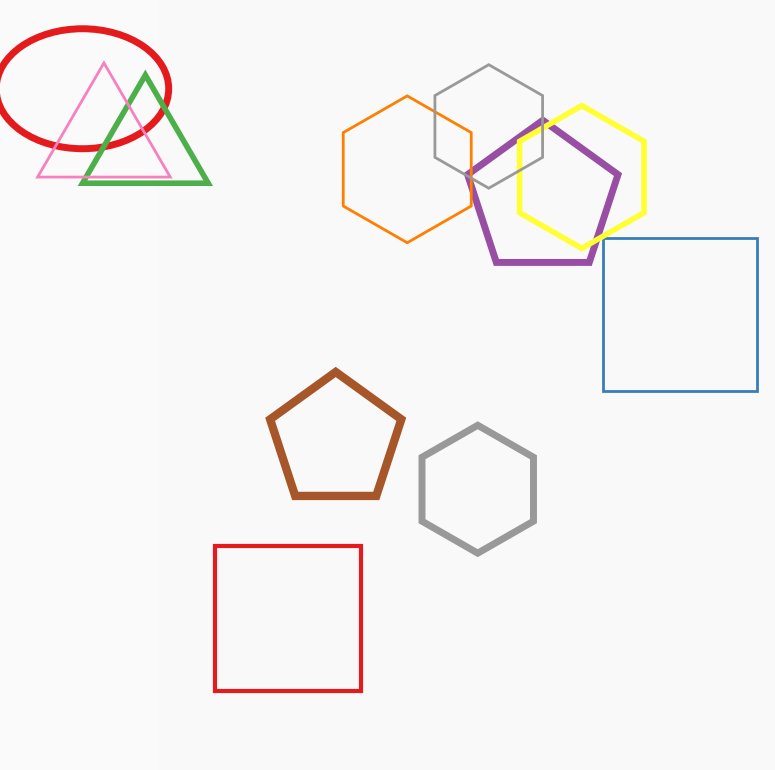[{"shape": "square", "thickness": 1.5, "radius": 0.47, "center": [0.372, 0.197]}, {"shape": "oval", "thickness": 2.5, "radius": 0.56, "center": [0.106, 0.885]}, {"shape": "square", "thickness": 1, "radius": 0.5, "center": [0.877, 0.592]}, {"shape": "triangle", "thickness": 2, "radius": 0.47, "center": [0.188, 0.809]}, {"shape": "pentagon", "thickness": 2.5, "radius": 0.51, "center": [0.7, 0.742]}, {"shape": "hexagon", "thickness": 1, "radius": 0.48, "center": [0.525, 0.78]}, {"shape": "hexagon", "thickness": 2, "radius": 0.46, "center": [0.751, 0.77]}, {"shape": "pentagon", "thickness": 3, "radius": 0.44, "center": [0.433, 0.428]}, {"shape": "triangle", "thickness": 1, "radius": 0.49, "center": [0.134, 0.819]}, {"shape": "hexagon", "thickness": 2.5, "radius": 0.42, "center": [0.616, 0.365]}, {"shape": "hexagon", "thickness": 1, "radius": 0.4, "center": [0.631, 0.836]}]